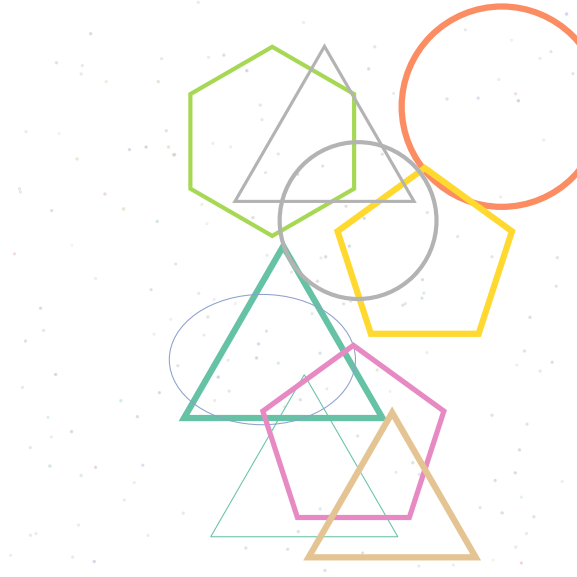[{"shape": "triangle", "thickness": 3, "radius": 0.99, "center": [0.49, 0.374]}, {"shape": "triangle", "thickness": 0.5, "radius": 0.94, "center": [0.527, 0.163]}, {"shape": "circle", "thickness": 3, "radius": 0.87, "center": [0.869, 0.814]}, {"shape": "oval", "thickness": 0.5, "radius": 0.81, "center": [0.454, 0.376]}, {"shape": "pentagon", "thickness": 2.5, "radius": 0.82, "center": [0.612, 0.236]}, {"shape": "hexagon", "thickness": 2, "radius": 0.82, "center": [0.471, 0.754]}, {"shape": "pentagon", "thickness": 3, "radius": 0.79, "center": [0.736, 0.55]}, {"shape": "triangle", "thickness": 3, "radius": 0.84, "center": [0.679, 0.118]}, {"shape": "circle", "thickness": 2, "radius": 0.68, "center": [0.62, 0.617]}, {"shape": "triangle", "thickness": 1.5, "radius": 0.9, "center": [0.562, 0.74]}]